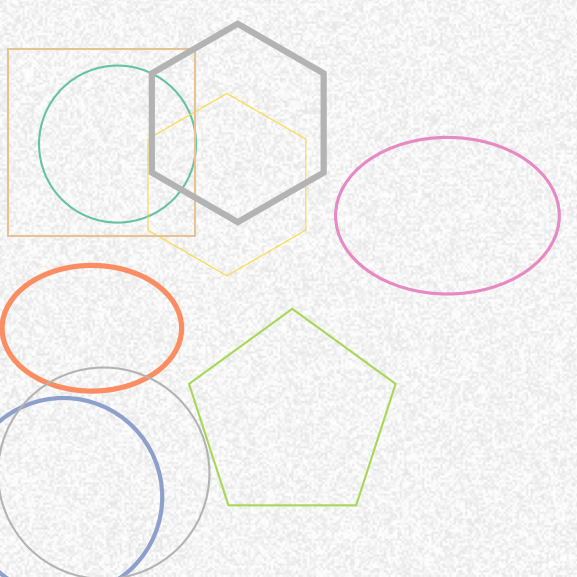[{"shape": "circle", "thickness": 1, "radius": 0.68, "center": [0.204, 0.75]}, {"shape": "oval", "thickness": 2.5, "radius": 0.78, "center": [0.159, 0.431]}, {"shape": "circle", "thickness": 2, "radius": 0.86, "center": [0.11, 0.139]}, {"shape": "oval", "thickness": 1.5, "radius": 0.97, "center": [0.775, 0.626]}, {"shape": "pentagon", "thickness": 1, "radius": 0.94, "center": [0.506, 0.276]}, {"shape": "hexagon", "thickness": 0.5, "radius": 0.79, "center": [0.393, 0.679]}, {"shape": "square", "thickness": 1, "radius": 0.81, "center": [0.176, 0.753]}, {"shape": "hexagon", "thickness": 3, "radius": 0.86, "center": [0.412, 0.786]}, {"shape": "circle", "thickness": 1, "radius": 0.92, "center": [0.18, 0.18]}]